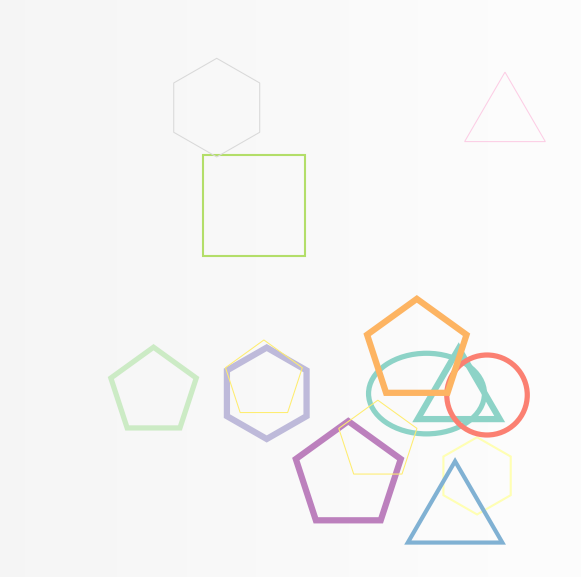[{"shape": "triangle", "thickness": 3, "radius": 0.41, "center": [0.789, 0.314]}, {"shape": "oval", "thickness": 2.5, "radius": 0.5, "center": [0.734, 0.318]}, {"shape": "hexagon", "thickness": 1, "radius": 0.33, "center": [0.821, 0.175]}, {"shape": "hexagon", "thickness": 3, "radius": 0.4, "center": [0.459, 0.318]}, {"shape": "circle", "thickness": 2.5, "radius": 0.35, "center": [0.838, 0.315]}, {"shape": "triangle", "thickness": 2, "radius": 0.47, "center": [0.783, 0.107]}, {"shape": "pentagon", "thickness": 3, "radius": 0.45, "center": [0.717, 0.392]}, {"shape": "square", "thickness": 1, "radius": 0.44, "center": [0.437, 0.643]}, {"shape": "triangle", "thickness": 0.5, "radius": 0.4, "center": [0.869, 0.794]}, {"shape": "hexagon", "thickness": 0.5, "radius": 0.43, "center": [0.373, 0.813]}, {"shape": "pentagon", "thickness": 3, "radius": 0.47, "center": [0.599, 0.175]}, {"shape": "pentagon", "thickness": 2.5, "radius": 0.39, "center": [0.264, 0.321]}, {"shape": "pentagon", "thickness": 0.5, "radius": 0.35, "center": [0.454, 0.341]}, {"shape": "pentagon", "thickness": 0.5, "radius": 0.35, "center": [0.65, 0.235]}]